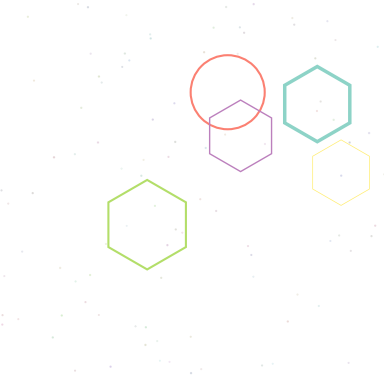[{"shape": "hexagon", "thickness": 2.5, "radius": 0.49, "center": [0.824, 0.73]}, {"shape": "circle", "thickness": 1.5, "radius": 0.48, "center": [0.591, 0.76]}, {"shape": "hexagon", "thickness": 1.5, "radius": 0.58, "center": [0.382, 0.416]}, {"shape": "hexagon", "thickness": 1, "radius": 0.46, "center": [0.625, 0.647]}, {"shape": "hexagon", "thickness": 0.5, "radius": 0.43, "center": [0.886, 0.552]}]